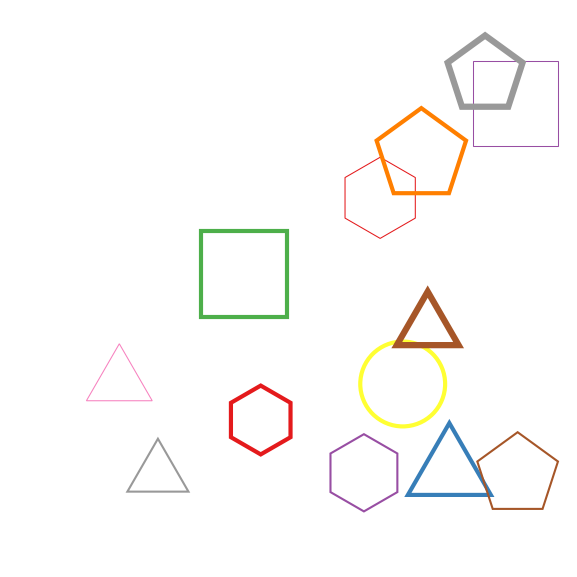[{"shape": "hexagon", "thickness": 2, "radius": 0.3, "center": [0.451, 0.272]}, {"shape": "hexagon", "thickness": 0.5, "radius": 0.35, "center": [0.658, 0.657]}, {"shape": "triangle", "thickness": 2, "radius": 0.41, "center": [0.778, 0.184]}, {"shape": "square", "thickness": 2, "radius": 0.37, "center": [0.423, 0.525]}, {"shape": "hexagon", "thickness": 1, "radius": 0.33, "center": [0.63, 0.18]}, {"shape": "square", "thickness": 0.5, "radius": 0.37, "center": [0.893, 0.821]}, {"shape": "pentagon", "thickness": 2, "radius": 0.41, "center": [0.73, 0.73]}, {"shape": "circle", "thickness": 2, "radius": 0.37, "center": [0.697, 0.334]}, {"shape": "triangle", "thickness": 3, "radius": 0.31, "center": [0.741, 0.432]}, {"shape": "pentagon", "thickness": 1, "radius": 0.37, "center": [0.896, 0.177]}, {"shape": "triangle", "thickness": 0.5, "radius": 0.33, "center": [0.207, 0.338]}, {"shape": "triangle", "thickness": 1, "radius": 0.31, "center": [0.273, 0.178]}, {"shape": "pentagon", "thickness": 3, "radius": 0.34, "center": [0.84, 0.87]}]